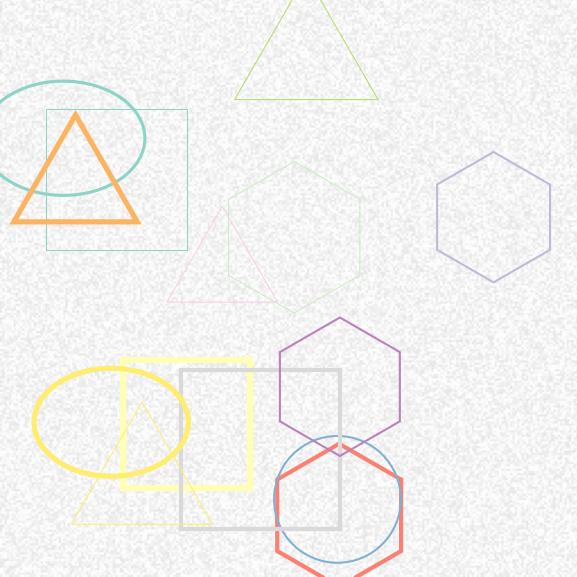[{"shape": "square", "thickness": 0.5, "radius": 0.61, "center": [0.202, 0.688]}, {"shape": "oval", "thickness": 1.5, "radius": 0.71, "center": [0.11, 0.76]}, {"shape": "square", "thickness": 3, "radius": 0.55, "center": [0.323, 0.265]}, {"shape": "hexagon", "thickness": 1, "radius": 0.56, "center": [0.855, 0.623]}, {"shape": "hexagon", "thickness": 2, "radius": 0.62, "center": [0.587, 0.107]}, {"shape": "circle", "thickness": 1, "radius": 0.55, "center": [0.584, 0.134]}, {"shape": "triangle", "thickness": 2.5, "radius": 0.62, "center": [0.131, 0.677]}, {"shape": "triangle", "thickness": 0.5, "radius": 0.72, "center": [0.53, 0.898]}, {"shape": "triangle", "thickness": 0.5, "radius": 0.55, "center": [0.385, 0.531]}, {"shape": "square", "thickness": 2, "radius": 0.69, "center": [0.452, 0.22]}, {"shape": "hexagon", "thickness": 1, "radius": 0.6, "center": [0.589, 0.329]}, {"shape": "hexagon", "thickness": 0.5, "radius": 0.66, "center": [0.509, 0.588]}, {"shape": "triangle", "thickness": 0.5, "radius": 0.71, "center": [0.246, 0.162]}, {"shape": "oval", "thickness": 2.5, "radius": 0.67, "center": [0.193, 0.268]}]